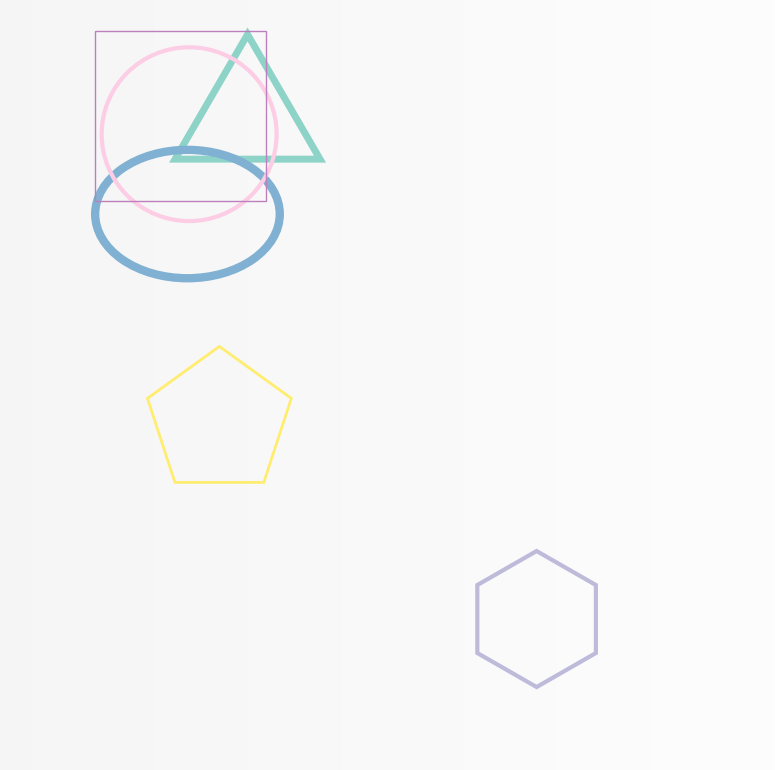[{"shape": "triangle", "thickness": 2.5, "radius": 0.54, "center": [0.319, 0.847]}, {"shape": "hexagon", "thickness": 1.5, "radius": 0.44, "center": [0.692, 0.196]}, {"shape": "oval", "thickness": 3, "radius": 0.6, "center": [0.242, 0.722]}, {"shape": "circle", "thickness": 1.5, "radius": 0.56, "center": [0.244, 0.826]}, {"shape": "square", "thickness": 0.5, "radius": 0.55, "center": [0.233, 0.85]}, {"shape": "pentagon", "thickness": 1, "radius": 0.49, "center": [0.283, 0.452]}]